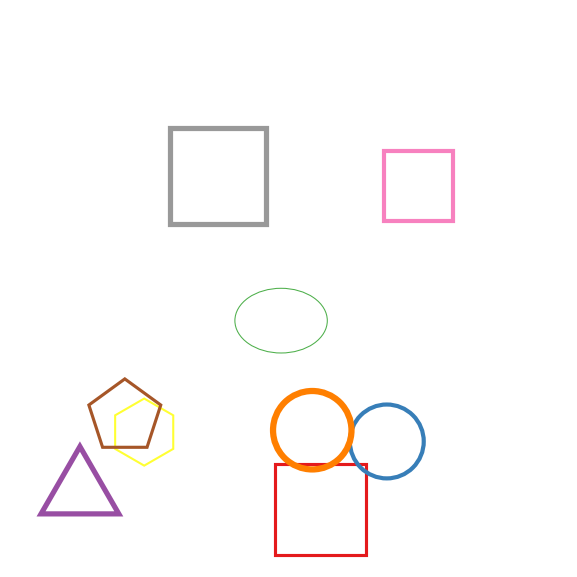[{"shape": "square", "thickness": 1.5, "radius": 0.4, "center": [0.555, 0.117]}, {"shape": "circle", "thickness": 2, "radius": 0.32, "center": [0.67, 0.235]}, {"shape": "oval", "thickness": 0.5, "radius": 0.4, "center": [0.487, 0.444]}, {"shape": "triangle", "thickness": 2.5, "radius": 0.39, "center": [0.138, 0.148]}, {"shape": "circle", "thickness": 3, "radius": 0.34, "center": [0.541, 0.254]}, {"shape": "hexagon", "thickness": 1, "radius": 0.29, "center": [0.25, 0.251]}, {"shape": "pentagon", "thickness": 1.5, "radius": 0.33, "center": [0.216, 0.278]}, {"shape": "square", "thickness": 2, "radius": 0.3, "center": [0.725, 0.677]}, {"shape": "square", "thickness": 2.5, "radius": 0.41, "center": [0.378, 0.695]}]